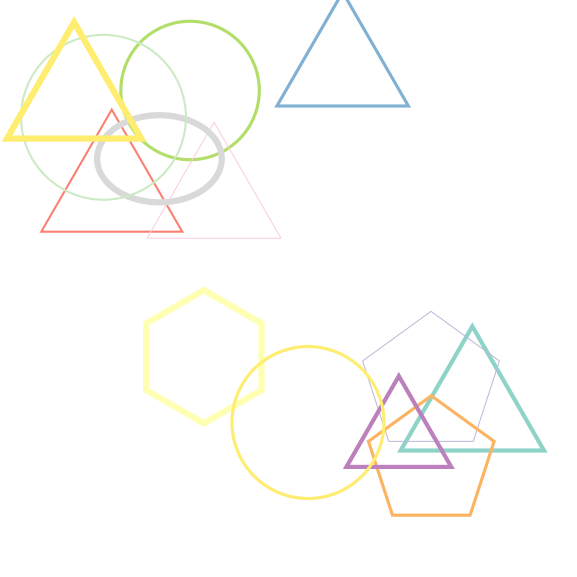[{"shape": "triangle", "thickness": 2, "radius": 0.72, "center": [0.818, 0.291]}, {"shape": "hexagon", "thickness": 3, "radius": 0.58, "center": [0.353, 0.381]}, {"shape": "pentagon", "thickness": 0.5, "radius": 0.62, "center": [0.746, 0.336]}, {"shape": "triangle", "thickness": 1, "radius": 0.7, "center": [0.194, 0.668]}, {"shape": "triangle", "thickness": 1.5, "radius": 0.66, "center": [0.593, 0.881]}, {"shape": "pentagon", "thickness": 1.5, "radius": 0.57, "center": [0.747, 0.2]}, {"shape": "circle", "thickness": 1.5, "radius": 0.6, "center": [0.329, 0.842]}, {"shape": "triangle", "thickness": 0.5, "radius": 0.67, "center": [0.371, 0.654]}, {"shape": "oval", "thickness": 3, "radius": 0.54, "center": [0.276, 0.724]}, {"shape": "triangle", "thickness": 2, "radius": 0.52, "center": [0.691, 0.243]}, {"shape": "circle", "thickness": 1, "radius": 0.71, "center": [0.179, 0.796]}, {"shape": "triangle", "thickness": 3, "radius": 0.67, "center": [0.128, 0.826]}, {"shape": "circle", "thickness": 1.5, "radius": 0.66, "center": [0.533, 0.267]}]